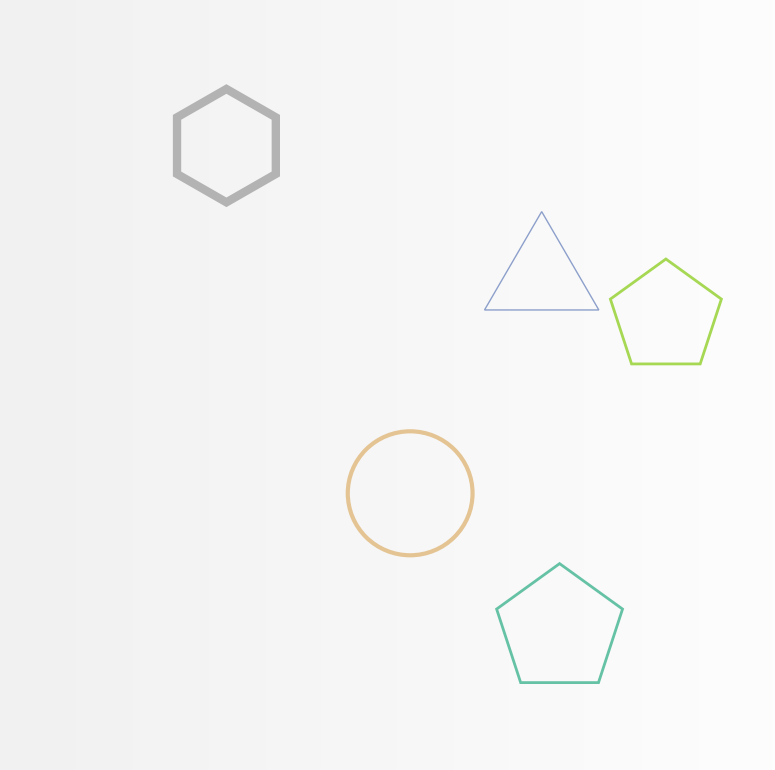[{"shape": "pentagon", "thickness": 1, "radius": 0.43, "center": [0.722, 0.183]}, {"shape": "triangle", "thickness": 0.5, "radius": 0.43, "center": [0.699, 0.64]}, {"shape": "pentagon", "thickness": 1, "radius": 0.38, "center": [0.859, 0.588]}, {"shape": "circle", "thickness": 1.5, "radius": 0.4, "center": [0.529, 0.359]}, {"shape": "hexagon", "thickness": 3, "radius": 0.37, "center": [0.292, 0.811]}]